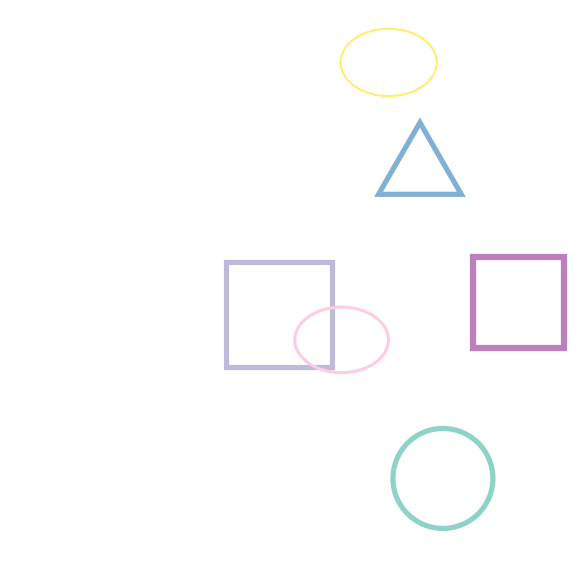[{"shape": "circle", "thickness": 2.5, "radius": 0.43, "center": [0.767, 0.171]}, {"shape": "square", "thickness": 2.5, "radius": 0.46, "center": [0.483, 0.454]}, {"shape": "triangle", "thickness": 2.5, "radius": 0.41, "center": [0.727, 0.704]}, {"shape": "oval", "thickness": 1.5, "radius": 0.41, "center": [0.592, 0.411]}, {"shape": "square", "thickness": 3, "radius": 0.39, "center": [0.899, 0.476]}, {"shape": "oval", "thickness": 1, "radius": 0.42, "center": [0.673, 0.891]}]